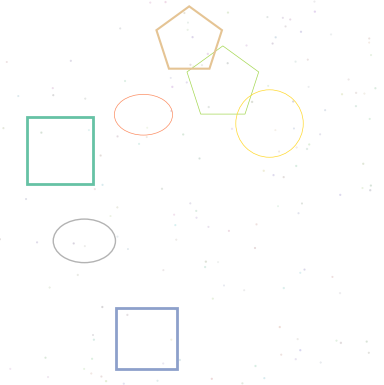[{"shape": "square", "thickness": 2, "radius": 0.43, "center": [0.156, 0.609]}, {"shape": "oval", "thickness": 0.5, "radius": 0.38, "center": [0.373, 0.702]}, {"shape": "square", "thickness": 2, "radius": 0.4, "center": [0.381, 0.121]}, {"shape": "pentagon", "thickness": 0.5, "radius": 0.49, "center": [0.579, 0.783]}, {"shape": "circle", "thickness": 0.5, "radius": 0.44, "center": [0.7, 0.679]}, {"shape": "pentagon", "thickness": 1.5, "radius": 0.45, "center": [0.491, 0.894]}, {"shape": "oval", "thickness": 1, "radius": 0.4, "center": [0.219, 0.374]}]